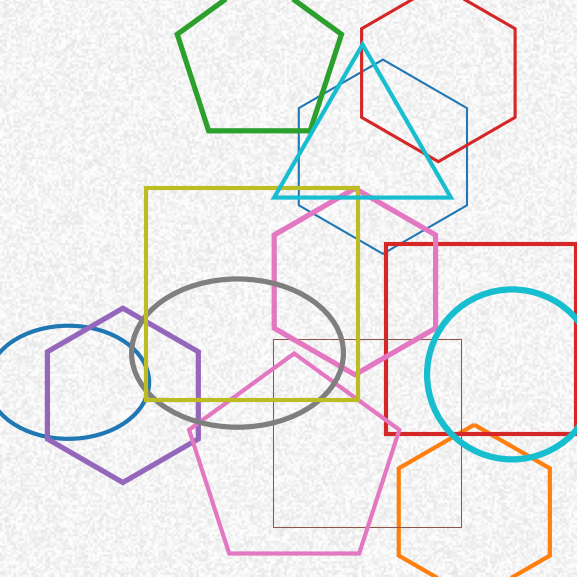[{"shape": "oval", "thickness": 2, "radius": 0.7, "center": [0.118, 0.337]}, {"shape": "hexagon", "thickness": 1, "radius": 0.84, "center": [0.663, 0.728]}, {"shape": "hexagon", "thickness": 2, "radius": 0.76, "center": [0.821, 0.113]}, {"shape": "pentagon", "thickness": 2.5, "radius": 0.75, "center": [0.449, 0.894]}, {"shape": "square", "thickness": 2, "radius": 0.82, "center": [0.833, 0.412]}, {"shape": "hexagon", "thickness": 1.5, "radius": 0.77, "center": [0.759, 0.873]}, {"shape": "hexagon", "thickness": 2.5, "radius": 0.75, "center": [0.213, 0.315]}, {"shape": "square", "thickness": 0.5, "radius": 0.82, "center": [0.635, 0.25]}, {"shape": "hexagon", "thickness": 2.5, "radius": 0.81, "center": [0.615, 0.512]}, {"shape": "pentagon", "thickness": 2, "radius": 0.96, "center": [0.509, 0.196]}, {"shape": "oval", "thickness": 2.5, "radius": 0.92, "center": [0.411, 0.388]}, {"shape": "square", "thickness": 2, "radius": 0.92, "center": [0.436, 0.49]}, {"shape": "triangle", "thickness": 2, "radius": 0.88, "center": [0.628, 0.745]}, {"shape": "circle", "thickness": 3, "radius": 0.74, "center": [0.887, 0.351]}]